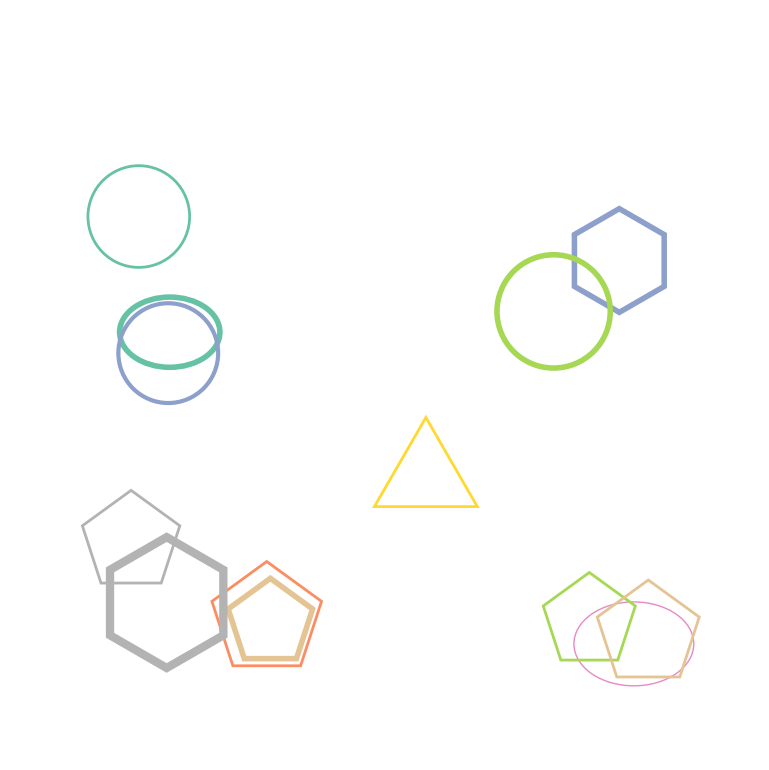[{"shape": "circle", "thickness": 1, "radius": 0.33, "center": [0.18, 0.719]}, {"shape": "oval", "thickness": 2, "radius": 0.33, "center": [0.22, 0.569]}, {"shape": "pentagon", "thickness": 1, "radius": 0.37, "center": [0.346, 0.196]}, {"shape": "circle", "thickness": 1.5, "radius": 0.32, "center": [0.219, 0.541]}, {"shape": "hexagon", "thickness": 2, "radius": 0.34, "center": [0.804, 0.662]}, {"shape": "oval", "thickness": 0.5, "radius": 0.39, "center": [0.823, 0.164]}, {"shape": "circle", "thickness": 2, "radius": 0.37, "center": [0.719, 0.596]}, {"shape": "pentagon", "thickness": 1, "radius": 0.31, "center": [0.765, 0.194]}, {"shape": "triangle", "thickness": 1, "radius": 0.39, "center": [0.553, 0.381]}, {"shape": "pentagon", "thickness": 2, "radius": 0.29, "center": [0.351, 0.191]}, {"shape": "pentagon", "thickness": 1, "radius": 0.35, "center": [0.842, 0.177]}, {"shape": "pentagon", "thickness": 1, "radius": 0.33, "center": [0.17, 0.297]}, {"shape": "hexagon", "thickness": 3, "radius": 0.42, "center": [0.216, 0.217]}]